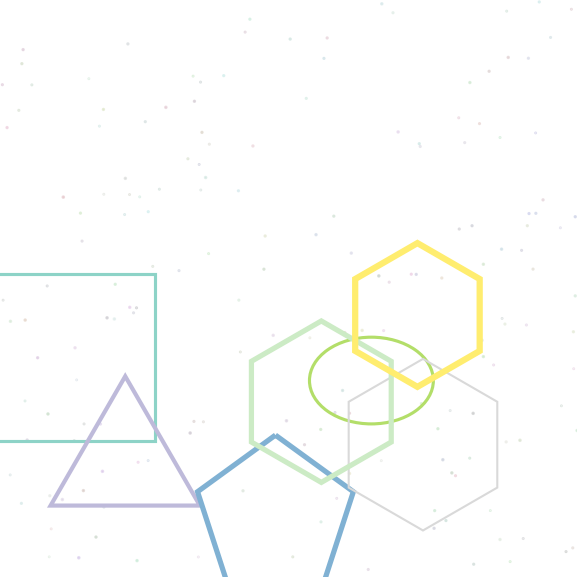[{"shape": "square", "thickness": 1.5, "radius": 0.72, "center": [0.124, 0.38]}, {"shape": "triangle", "thickness": 2, "radius": 0.75, "center": [0.217, 0.198]}, {"shape": "pentagon", "thickness": 2.5, "radius": 0.71, "center": [0.477, 0.104]}, {"shape": "oval", "thickness": 1.5, "radius": 0.54, "center": [0.643, 0.34]}, {"shape": "hexagon", "thickness": 1, "radius": 0.74, "center": [0.732, 0.229]}, {"shape": "hexagon", "thickness": 2.5, "radius": 0.7, "center": [0.556, 0.304]}, {"shape": "hexagon", "thickness": 3, "radius": 0.62, "center": [0.723, 0.454]}]